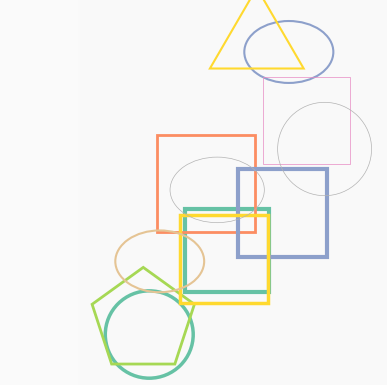[{"shape": "circle", "thickness": 2.5, "radius": 0.57, "center": [0.385, 0.131]}, {"shape": "square", "thickness": 3, "radius": 0.54, "center": [0.585, 0.35]}, {"shape": "square", "thickness": 2, "radius": 0.63, "center": [0.531, 0.523]}, {"shape": "oval", "thickness": 1.5, "radius": 0.57, "center": [0.745, 0.865]}, {"shape": "square", "thickness": 3, "radius": 0.58, "center": [0.729, 0.447]}, {"shape": "square", "thickness": 0.5, "radius": 0.56, "center": [0.791, 0.687]}, {"shape": "pentagon", "thickness": 2, "radius": 0.69, "center": [0.37, 0.167]}, {"shape": "square", "thickness": 2.5, "radius": 0.57, "center": [0.578, 0.328]}, {"shape": "triangle", "thickness": 1.5, "radius": 0.7, "center": [0.663, 0.892]}, {"shape": "oval", "thickness": 1.5, "radius": 0.57, "center": [0.412, 0.321]}, {"shape": "oval", "thickness": 0.5, "radius": 0.61, "center": [0.56, 0.507]}, {"shape": "circle", "thickness": 0.5, "radius": 0.61, "center": [0.838, 0.613]}]